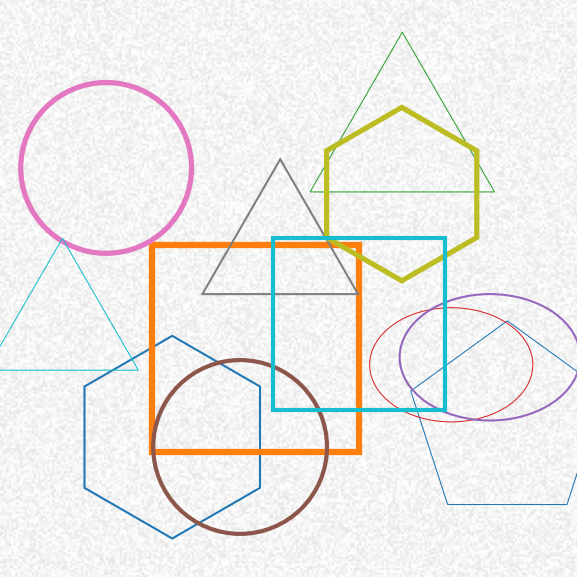[{"shape": "hexagon", "thickness": 1, "radius": 0.88, "center": [0.298, 0.242]}, {"shape": "pentagon", "thickness": 0.5, "radius": 0.88, "center": [0.878, 0.268]}, {"shape": "square", "thickness": 3, "radius": 0.9, "center": [0.443, 0.395]}, {"shape": "triangle", "thickness": 0.5, "radius": 0.92, "center": [0.697, 0.759]}, {"shape": "oval", "thickness": 0.5, "radius": 0.71, "center": [0.781, 0.367]}, {"shape": "oval", "thickness": 1, "radius": 0.78, "center": [0.848, 0.38]}, {"shape": "circle", "thickness": 2, "radius": 0.75, "center": [0.416, 0.225]}, {"shape": "circle", "thickness": 2.5, "radius": 0.74, "center": [0.184, 0.708]}, {"shape": "triangle", "thickness": 1, "radius": 0.78, "center": [0.485, 0.568]}, {"shape": "hexagon", "thickness": 2.5, "radius": 0.75, "center": [0.696, 0.663]}, {"shape": "triangle", "thickness": 0.5, "radius": 0.76, "center": [0.108, 0.434]}, {"shape": "square", "thickness": 2, "radius": 0.74, "center": [0.621, 0.438]}]